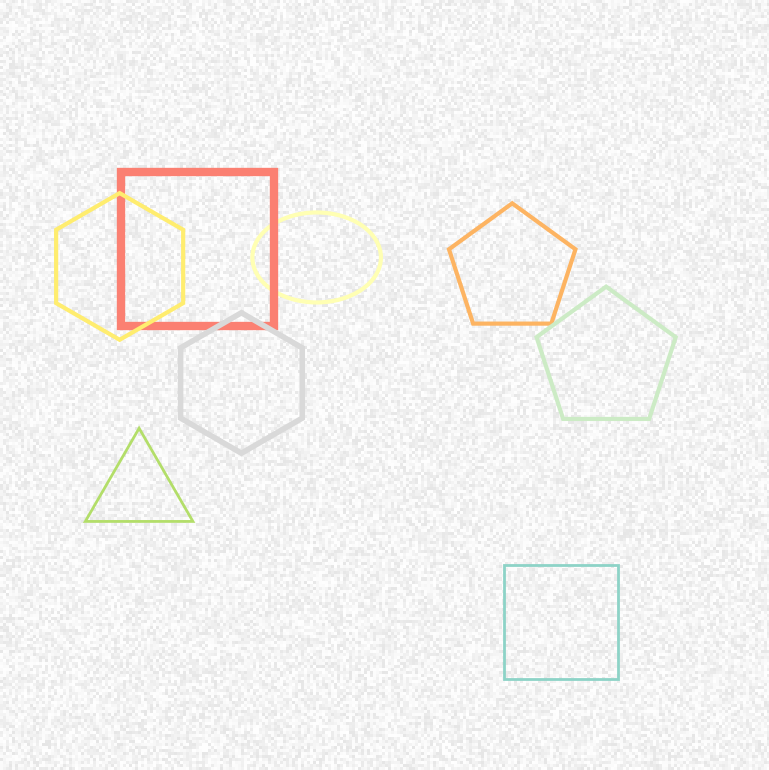[{"shape": "square", "thickness": 1, "radius": 0.37, "center": [0.729, 0.192]}, {"shape": "oval", "thickness": 1.5, "radius": 0.42, "center": [0.411, 0.666]}, {"shape": "square", "thickness": 3, "radius": 0.5, "center": [0.256, 0.677]}, {"shape": "pentagon", "thickness": 1.5, "radius": 0.43, "center": [0.665, 0.65]}, {"shape": "triangle", "thickness": 1, "radius": 0.4, "center": [0.181, 0.363]}, {"shape": "hexagon", "thickness": 2, "radius": 0.46, "center": [0.314, 0.503]}, {"shape": "pentagon", "thickness": 1.5, "radius": 0.47, "center": [0.787, 0.533]}, {"shape": "hexagon", "thickness": 1.5, "radius": 0.48, "center": [0.155, 0.654]}]